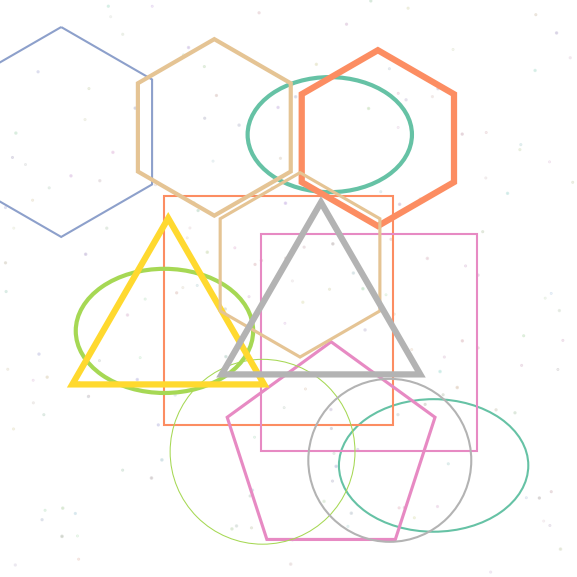[{"shape": "oval", "thickness": 2, "radius": 0.71, "center": [0.571, 0.766]}, {"shape": "oval", "thickness": 1, "radius": 0.82, "center": [0.751, 0.193]}, {"shape": "hexagon", "thickness": 3, "radius": 0.76, "center": [0.654, 0.76]}, {"shape": "square", "thickness": 1, "radius": 0.99, "center": [0.482, 0.461]}, {"shape": "hexagon", "thickness": 1, "radius": 0.91, "center": [0.106, 0.771]}, {"shape": "pentagon", "thickness": 1.5, "radius": 0.95, "center": [0.573, 0.218]}, {"shape": "square", "thickness": 1, "radius": 0.94, "center": [0.639, 0.406]}, {"shape": "circle", "thickness": 0.5, "radius": 0.8, "center": [0.455, 0.217]}, {"shape": "oval", "thickness": 2, "radius": 0.77, "center": [0.285, 0.426]}, {"shape": "triangle", "thickness": 3, "radius": 0.96, "center": [0.291, 0.429]}, {"shape": "hexagon", "thickness": 2, "radius": 0.76, "center": [0.371, 0.779]}, {"shape": "hexagon", "thickness": 1.5, "radius": 0.8, "center": [0.52, 0.541]}, {"shape": "circle", "thickness": 1, "radius": 0.71, "center": [0.675, 0.202]}, {"shape": "triangle", "thickness": 3, "radius": 0.99, "center": [0.556, 0.45]}]